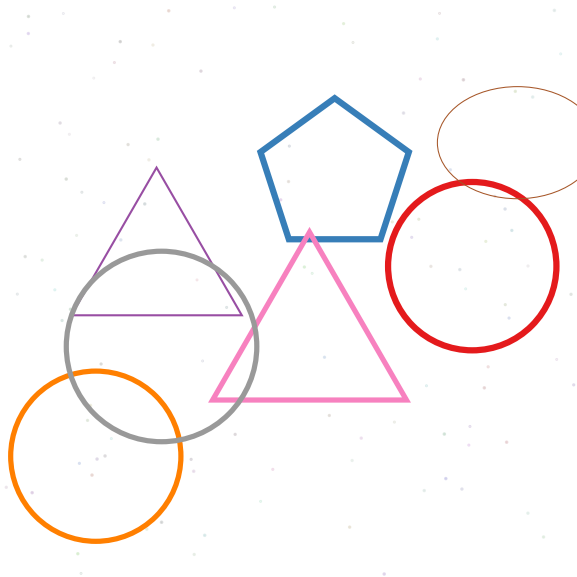[{"shape": "circle", "thickness": 3, "radius": 0.73, "center": [0.818, 0.538]}, {"shape": "pentagon", "thickness": 3, "radius": 0.68, "center": [0.58, 0.694]}, {"shape": "triangle", "thickness": 1, "radius": 0.85, "center": [0.271, 0.538]}, {"shape": "circle", "thickness": 2.5, "radius": 0.74, "center": [0.166, 0.209]}, {"shape": "oval", "thickness": 0.5, "radius": 0.69, "center": [0.896, 0.752]}, {"shape": "triangle", "thickness": 2.5, "radius": 0.97, "center": [0.536, 0.403]}, {"shape": "circle", "thickness": 2.5, "radius": 0.82, "center": [0.28, 0.399]}]